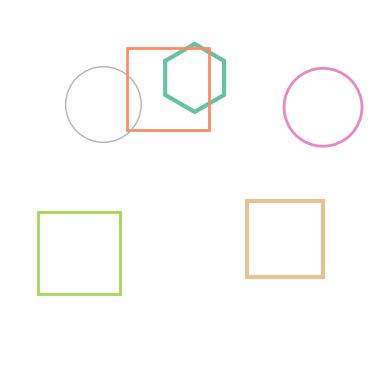[{"shape": "hexagon", "thickness": 3, "radius": 0.44, "center": [0.506, 0.798]}, {"shape": "square", "thickness": 2, "radius": 0.53, "center": [0.436, 0.769]}, {"shape": "circle", "thickness": 2, "radius": 0.51, "center": [0.839, 0.721]}, {"shape": "square", "thickness": 2, "radius": 0.53, "center": [0.205, 0.343]}, {"shape": "square", "thickness": 3, "radius": 0.49, "center": [0.74, 0.38]}, {"shape": "circle", "thickness": 1, "radius": 0.49, "center": [0.269, 0.728]}]